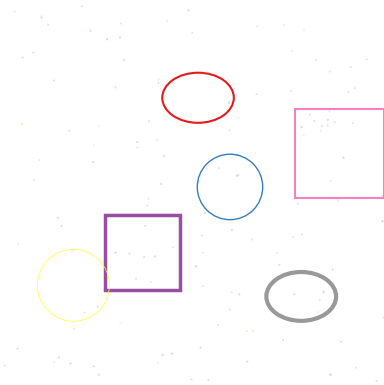[{"shape": "oval", "thickness": 1.5, "radius": 0.46, "center": [0.514, 0.746]}, {"shape": "circle", "thickness": 1, "radius": 0.42, "center": [0.597, 0.514]}, {"shape": "square", "thickness": 2.5, "radius": 0.48, "center": [0.37, 0.344]}, {"shape": "circle", "thickness": 0.5, "radius": 0.47, "center": [0.191, 0.259]}, {"shape": "square", "thickness": 1.5, "radius": 0.57, "center": [0.882, 0.601]}, {"shape": "oval", "thickness": 3, "radius": 0.45, "center": [0.782, 0.23]}]